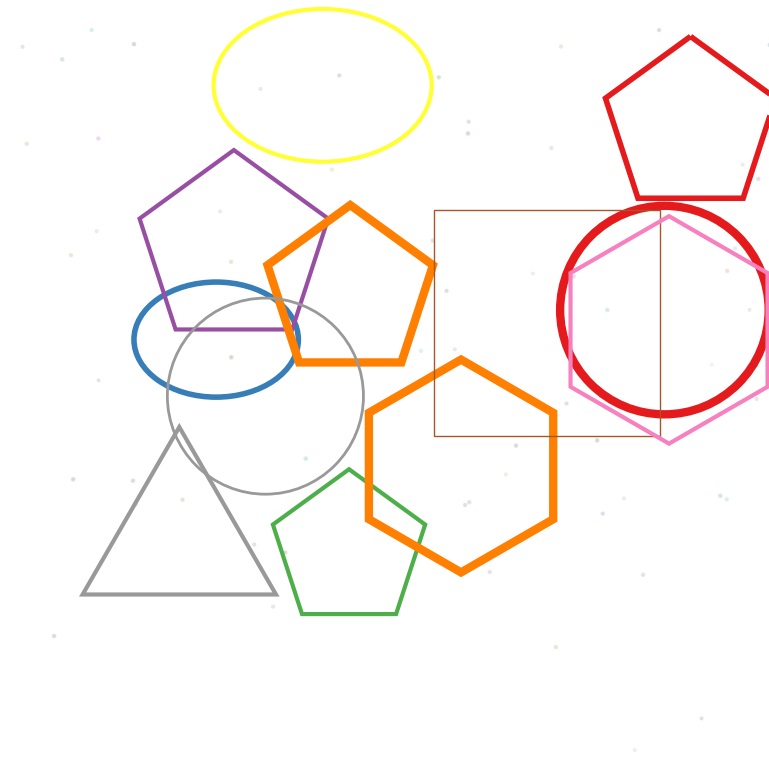[{"shape": "circle", "thickness": 3, "radius": 0.68, "center": [0.863, 0.597]}, {"shape": "pentagon", "thickness": 2, "radius": 0.58, "center": [0.897, 0.837]}, {"shape": "oval", "thickness": 2, "radius": 0.53, "center": [0.281, 0.559]}, {"shape": "pentagon", "thickness": 1.5, "radius": 0.52, "center": [0.453, 0.287]}, {"shape": "pentagon", "thickness": 1.5, "radius": 0.64, "center": [0.304, 0.676]}, {"shape": "hexagon", "thickness": 3, "radius": 0.69, "center": [0.599, 0.395]}, {"shape": "pentagon", "thickness": 3, "radius": 0.56, "center": [0.455, 0.621]}, {"shape": "oval", "thickness": 1.5, "radius": 0.71, "center": [0.419, 0.889]}, {"shape": "square", "thickness": 0.5, "radius": 0.73, "center": [0.71, 0.581]}, {"shape": "hexagon", "thickness": 1.5, "radius": 0.74, "center": [0.869, 0.572]}, {"shape": "triangle", "thickness": 1.5, "radius": 0.72, "center": [0.233, 0.3]}, {"shape": "circle", "thickness": 1, "radius": 0.64, "center": [0.345, 0.486]}]